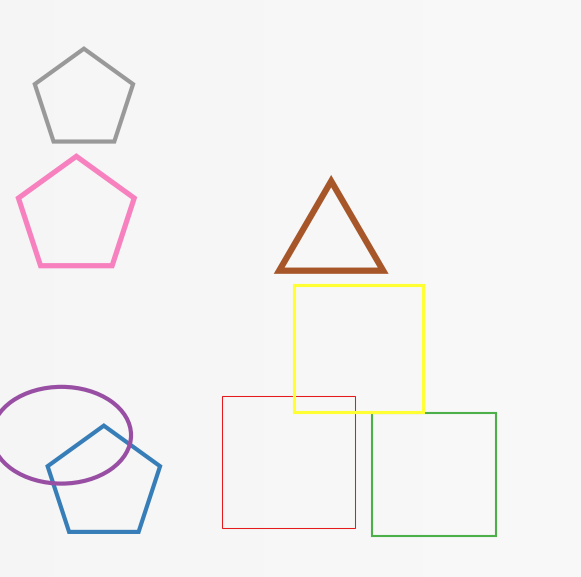[{"shape": "square", "thickness": 0.5, "radius": 0.57, "center": [0.496, 0.199]}, {"shape": "pentagon", "thickness": 2, "radius": 0.51, "center": [0.179, 0.16]}, {"shape": "square", "thickness": 1, "radius": 0.53, "center": [0.747, 0.178]}, {"shape": "oval", "thickness": 2, "radius": 0.6, "center": [0.106, 0.246]}, {"shape": "square", "thickness": 1.5, "radius": 0.55, "center": [0.617, 0.396]}, {"shape": "triangle", "thickness": 3, "radius": 0.52, "center": [0.57, 0.582]}, {"shape": "pentagon", "thickness": 2.5, "radius": 0.52, "center": [0.131, 0.624]}, {"shape": "pentagon", "thickness": 2, "radius": 0.44, "center": [0.144, 0.826]}]